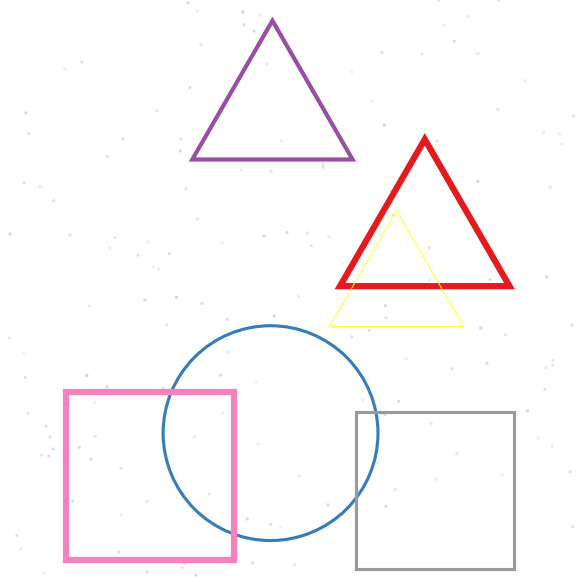[{"shape": "triangle", "thickness": 3, "radius": 0.85, "center": [0.736, 0.588]}, {"shape": "circle", "thickness": 1.5, "radius": 0.93, "center": [0.468, 0.249]}, {"shape": "triangle", "thickness": 2, "radius": 0.8, "center": [0.472, 0.803]}, {"shape": "triangle", "thickness": 0.5, "radius": 0.67, "center": [0.687, 0.501]}, {"shape": "square", "thickness": 3, "radius": 0.73, "center": [0.26, 0.175]}, {"shape": "square", "thickness": 1.5, "radius": 0.68, "center": [0.753, 0.15]}]